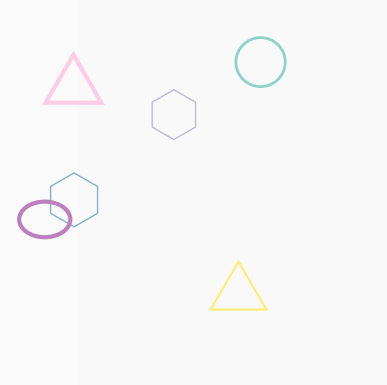[{"shape": "circle", "thickness": 2, "radius": 0.32, "center": [0.672, 0.839]}, {"shape": "hexagon", "thickness": 1, "radius": 0.32, "center": [0.449, 0.702]}, {"shape": "hexagon", "thickness": 1, "radius": 0.35, "center": [0.191, 0.481]}, {"shape": "triangle", "thickness": 3, "radius": 0.42, "center": [0.19, 0.775]}, {"shape": "oval", "thickness": 3, "radius": 0.33, "center": [0.115, 0.43]}, {"shape": "triangle", "thickness": 1.5, "radius": 0.42, "center": [0.616, 0.238]}]